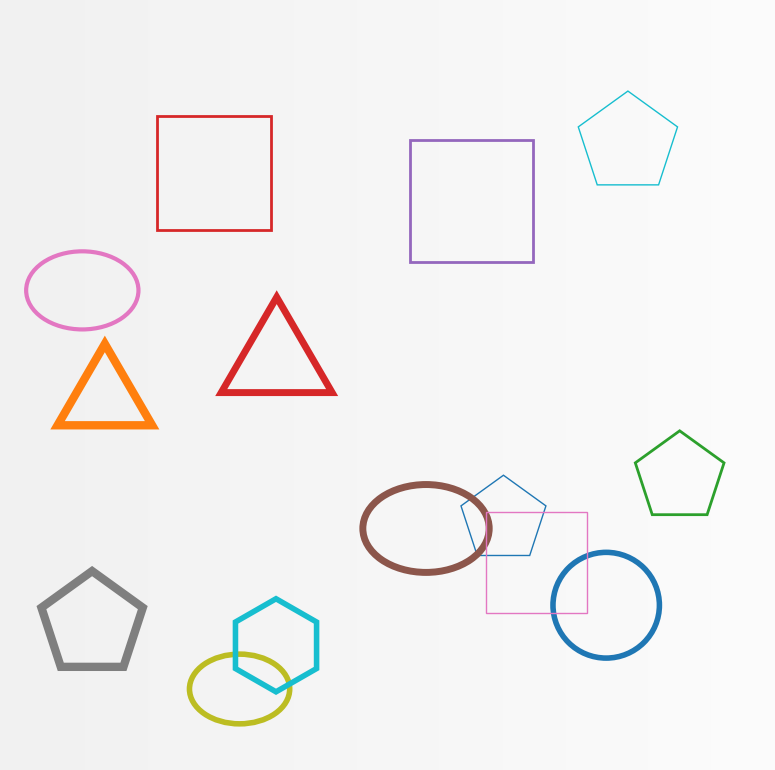[{"shape": "circle", "thickness": 2, "radius": 0.34, "center": [0.782, 0.214]}, {"shape": "pentagon", "thickness": 0.5, "radius": 0.29, "center": [0.65, 0.325]}, {"shape": "triangle", "thickness": 3, "radius": 0.35, "center": [0.135, 0.483]}, {"shape": "pentagon", "thickness": 1, "radius": 0.3, "center": [0.877, 0.38]}, {"shape": "triangle", "thickness": 2.5, "radius": 0.41, "center": [0.357, 0.531]}, {"shape": "square", "thickness": 1, "radius": 0.37, "center": [0.276, 0.776]}, {"shape": "square", "thickness": 1, "radius": 0.4, "center": [0.608, 0.739]}, {"shape": "oval", "thickness": 2.5, "radius": 0.41, "center": [0.55, 0.314]}, {"shape": "oval", "thickness": 1.5, "radius": 0.36, "center": [0.106, 0.623]}, {"shape": "square", "thickness": 0.5, "radius": 0.33, "center": [0.692, 0.269]}, {"shape": "pentagon", "thickness": 3, "radius": 0.34, "center": [0.119, 0.19]}, {"shape": "oval", "thickness": 2, "radius": 0.32, "center": [0.309, 0.105]}, {"shape": "pentagon", "thickness": 0.5, "radius": 0.34, "center": [0.81, 0.814]}, {"shape": "hexagon", "thickness": 2, "radius": 0.3, "center": [0.356, 0.162]}]